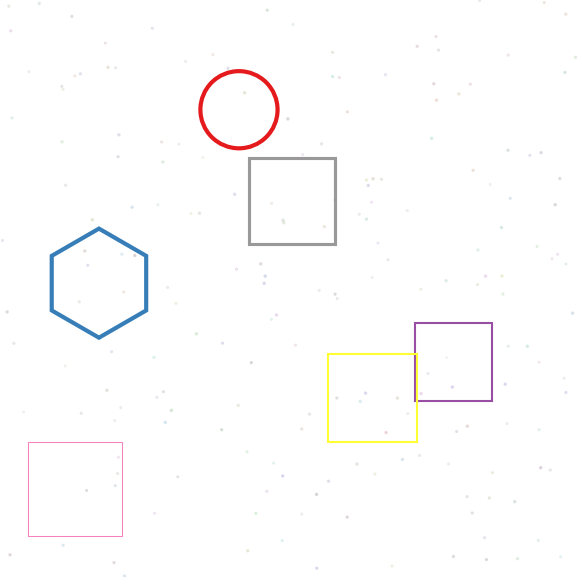[{"shape": "circle", "thickness": 2, "radius": 0.33, "center": [0.414, 0.809]}, {"shape": "hexagon", "thickness": 2, "radius": 0.47, "center": [0.171, 0.509]}, {"shape": "square", "thickness": 1, "radius": 0.34, "center": [0.786, 0.373]}, {"shape": "square", "thickness": 1, "radius": 0.38, "center": [0.645, 0.31]}, {"shape": "square", "thickness": 0.5, "radius": 0.41, "center": [0.129, 0.153]}, {"shape": "square", "thickness": 1.5, "radius": 0.37, "center": [0.505, 0.652]}]